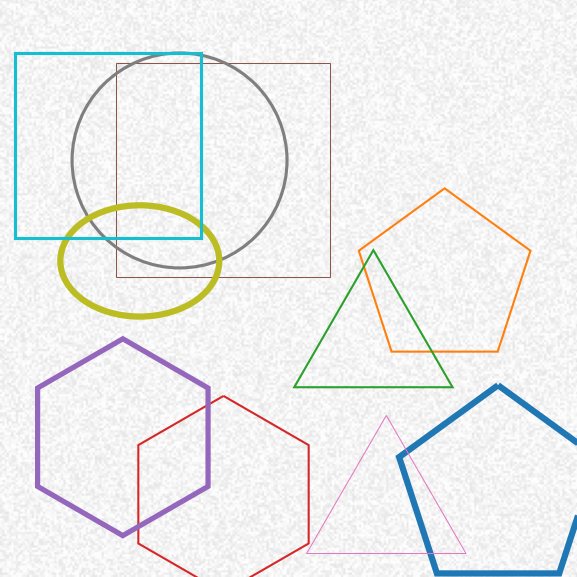[{"shape": "pentagon", "thickness": 3, "radius": 0.9, "center": [0.862, 0.152]}, {"shape": "pentagon", "thickness": 1, "radius": 0.78, "center": [0.77, 0.517]}, {"shape": "triangle", "thickness": 1, "radius": 0.79, "center": [0.647, 0.408]}, {"shape": "hexagon", "thickness": 1, "radius": 0.85, "center": [0.387, 0.143]}, {"shape": "hexagon", "thickness": 2.5, "radius": 0.85, "center": [0.213, 0.242]}, {"shape": "square", "thickness": 0.5, "radius": 0.93, "center": [0.386, 0.704]}, {"shape": "triangle", "thickness": 0.5, "radius": 0.8, "center": [0.669, 0.12]}, {"shape": "circle", "thickness": 1.5, "radius": 0.93, "center": [0.311, 0.721]}, {"shape": "oval", "thickness": 3, "radius": 0.69, "center": [0.242, 0.547]}, {"shape": "square", "thickness": 1.5, "radius": 0.8, "center": [0.187, 0.747]}]